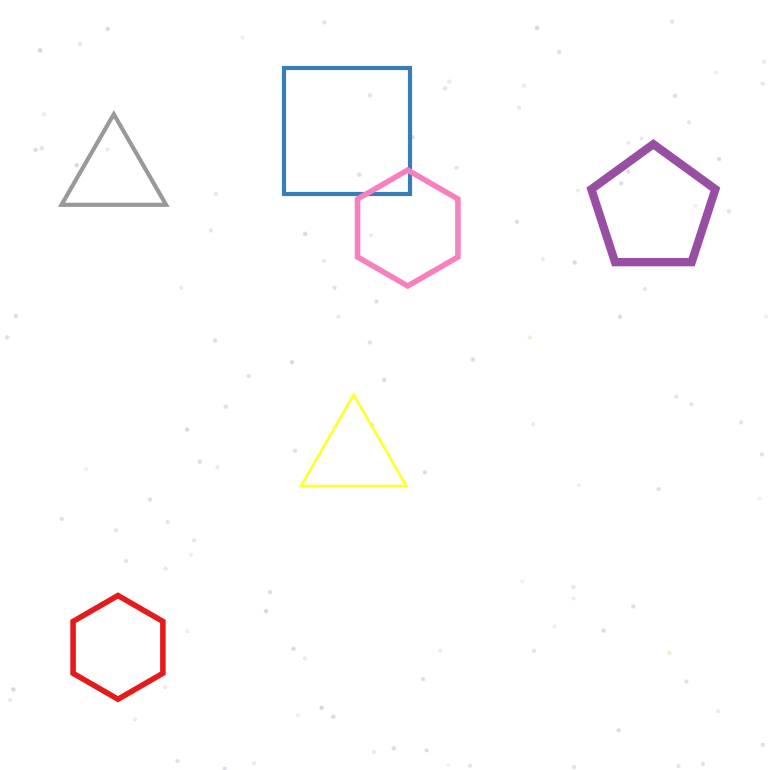[{"shape": "hexagon", "thickness": 2, "radius": 0.34, "center": [0.153, 0.159]}, {"shape": "square", "thickness": 1.5, "radius": 0.41, "center": [0.451, 0.83]}, {"shape": "pentagon", "thickness": 3, "radius": 0.42, "center": [0.849, 0.728]}, {"shape": "triangle", "thickness": 1, "radius": 0.4, "center": [0.459, 0.408]}, {"shape": "hexagon", "thickness": 2, "radius": 0.38, "center": [0.53, 0.704]}, {"shape": "triangle", "thickness": 1.5, "radius": 0.39, "center": [0.148, 0.773]}]